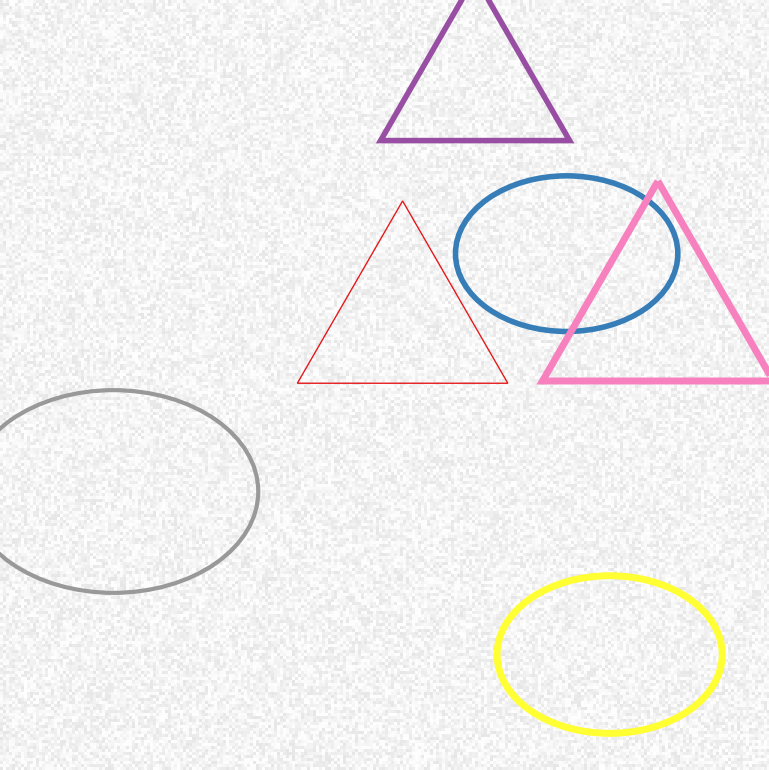[{"shape": "triangle", "thickness": 0.5, "radius": 0.79, "center": [0.523, 0.581]}, {"shape": "oval", "thickness": 2, "radius": 0.72, "center": [0.736, 0.671]}, {"shape": "triangle", "thickness": 2, "radius": 0.71, "center": [0.617, 0.888]}, {"shape": "oval", "thickness": 2.5, "radius": 0.73, "center": [0.792, 0.15]}, {"shape": "triangle", "thickness": 2.5, "radius": 0.87, "center": [0.854, 0.592]}, {"shape": "oval", "thickness": 1.5, "radius": 0.94, "center": [0.147, 0.362]}]